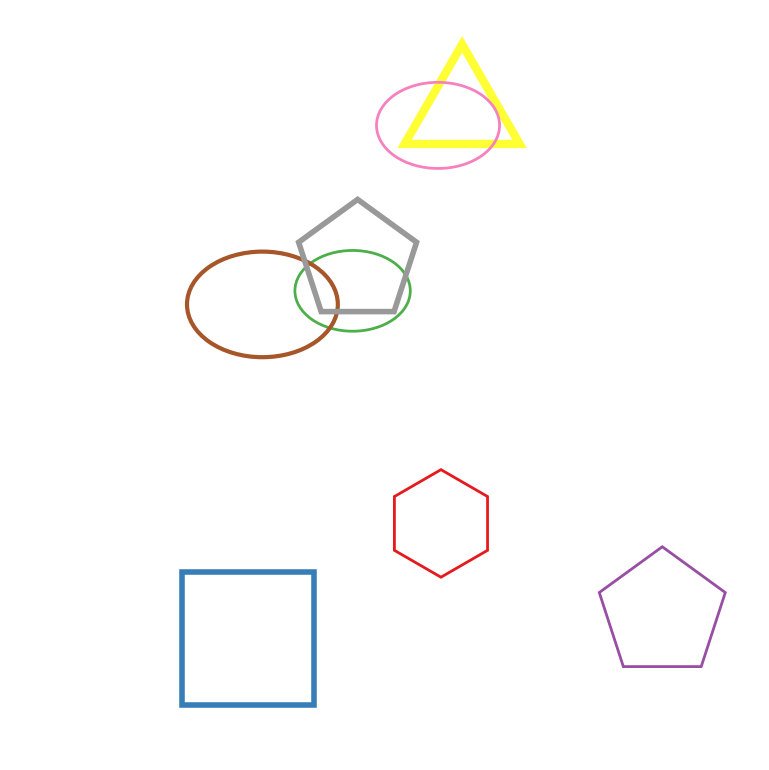[{"shape": "hexagon", "thickness": 1, "radius": 0.35, "center": [0.573, 0.32]}, {"shape": "square", "thickness": 2, "radius": 0.43, "center": [0.322, 0.171]}, {"shape": "oval", "thickness": 1, "radius": 0.37, "center": [0.458, 0.622]}, {"shape": "pentagon", "thickness": 1, "radius": 0.43, "center": [0.86, 0.204]}, {"shape": "triangle", "thickness": 3, "radius": 0.43, "center": [0.6, 0.856]}, {"shape": "oval", "thickness": 1.5, "radius": 0.49, "center": [0.341, 0.605]}, {"shape": "oval", "thickness": 1, "radius": 0.4, "center": [0.569, 0.837]}, {"shape": "pentagon", "thickness": 2, "radius": 0.4, "center": [0.464, 0.66]}]